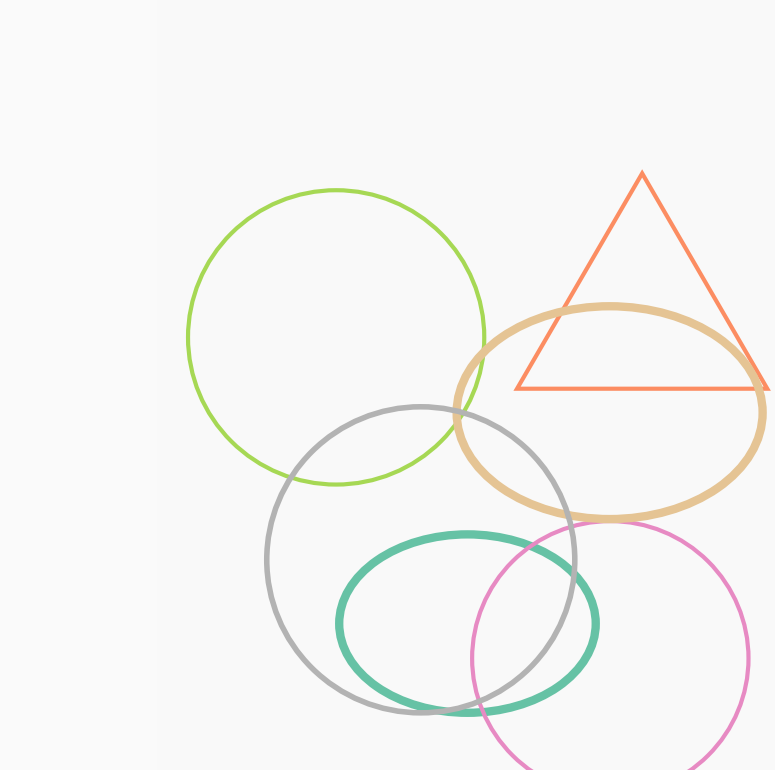[{"shape": "oval", "thickness": 3, "radius": 0.83, "center": [0.603, 0.19]}, {"shape": "triangle", "thickness": 1.5, "radius": 0.93, "center": [0.829, 0.588]}, {"shape": "circle", "thickness": 1.5, "radius": 0.89, "center": [0.788, 0.145]}, {"shape": "circle", "thickness": 1.5, "radius": 0.96, "center": [0.434, 0.562]}, {"shape": "oval", "thickness": 3, "radius": 0.99, "center": [0.787, 0.464]}, {"shape": "circle", "thickness": 2, "radius": 0.99, "center": [0.543, 0.273]}]